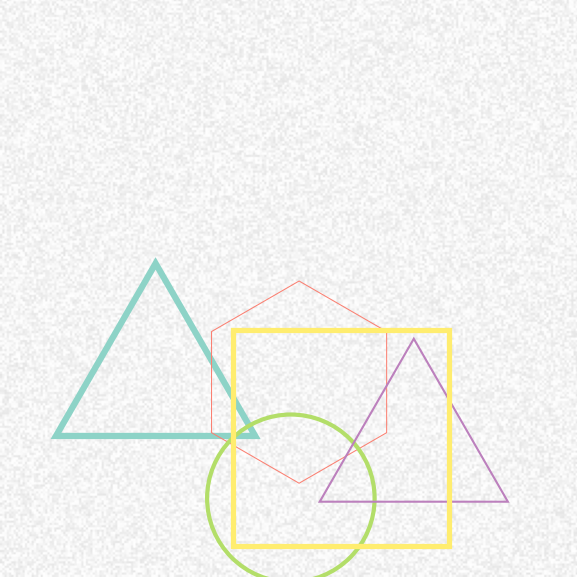[{"shape": "triangle", "thickness": 3, "radius": 1.0, "center": [0.269, 0.344]}, {"shape": "hexagon", "thickness": 0.5, "radius": 0.88, "center": [0.518, 0.337]}, {"shape": "circle", "thickness": 2, "radius": 0.73, "center": [0.504, 0.136]}, {"shape": "triangle", "thickness": 1, "radius": 0.94, "center": [0.717, 0.224]}, {"shape": "square", "thickness": 2.5, "radius": 0.93, "center": [0.59, 0.241]}]